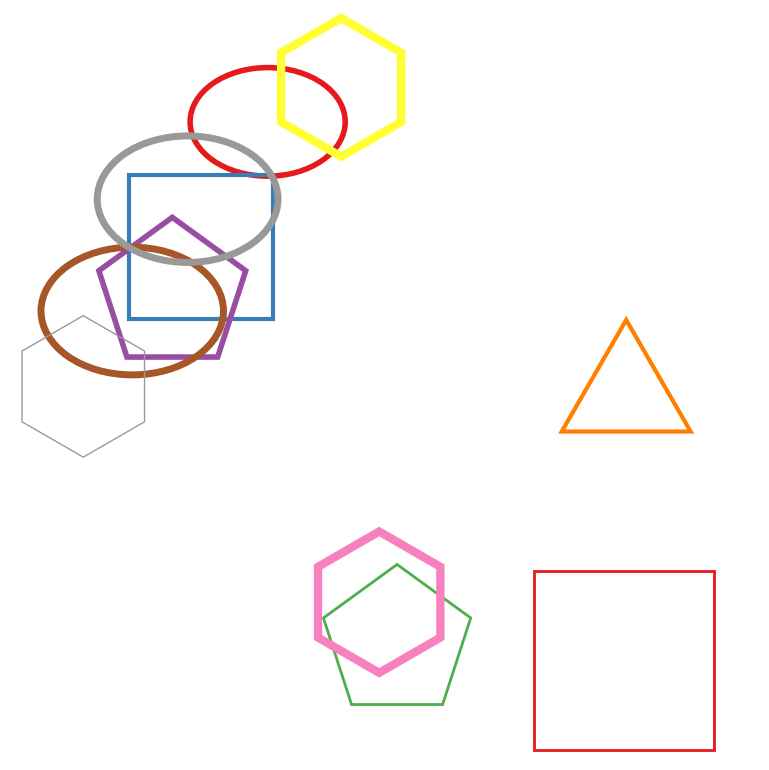[{"shape": "oval", "thickness": 2, "radius": 0.5, "center": [0.348, 0.842]}, {"shape": "square", "thickness": 1, "radius": 0.58, "center": [0.81, 0.142]}, {"shape": "square", "thickness": 1.5, "radius": 0.47, "center": [0.261, 0.679]}, {"shape": "pentagon", "thickness": 1, "radius": 0.5, "center": [0.516, 0.166]}, {"shape": "pentagon", "thickness": 2, "radius": 0.5, "center": [0.224, 0.617]}, {"shape": "triangle", "thickness": 1.5, "radius": 0.48, "center": [0.813, 0.488]}, {"shape": "hexagon", "thickness": 3, "radius": 0.45, "center": [0.443, 0.887]}, {"shape": "oval", "thickness": 2.5, "radius": 0.59, "center": [0.172, 0.596]}, {"shape": "hexagon", "thickness": 3, "radius": 0.46, "center": [0.492, 0.218]}, {"shape": "oval", "thickness": 2.5, "radius": 0.59, "center": [0.244, 0.741]}, {"shape": "hexagon", "thickness": 0.5, "radius": 0.46, "center": [0.108, 0.498]}]